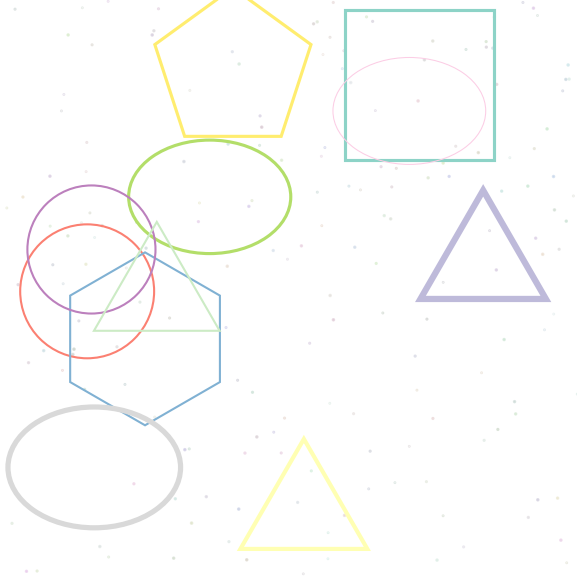[{"shape": "square", "thickness": 1.5, "radius": 0.65, "center": [0.726, 0.852]}, {"shape": "triangle", "thickness": 2, "radius": 0.63, "center": [0.526, 0.112]}, {"shape": "triangle", "thickness": 3, "radius": 0.63, "center": [0.837, 0.544]}, {"shape": "circle", "thickness": 1, "radius": 0.58, "center": [0.151, 0.495]}, {"shape": "hexagon", "thickness": 1, "radius": 0.75, "center": [0.251, 0.412]}, {"shape": "oval", "thickness": 1.5, "radius": 0.7, "center": [0.363, 0.658]}, {"shape": "oval", "thickness": 0.5, "radius": 0.66, "center": [0.709, 0.807]}, {"shape": "oval", "thickness": 2.5, "radius": 0.75, "center": [0.163, 0.19]}, {"shape": "circle", "thickness": 1, "radius": 0.55, "center": [0.158, 0.567]}, {"shape": "triangle", "thickness": 1, "radius": 0.63, "center": [0.272, 0.489]}, {"shape": "pentagon", "thickness": 1.5, "radius": 0.71, "center": [0.403, 0.878]}]